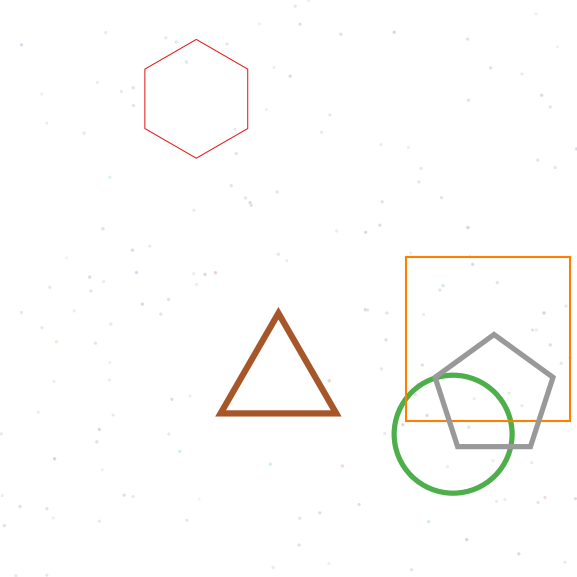[{"shape": "hexagon", "thickness": 0.5, "radius": 0.51, "center": [0.34, 0.828]}, {"shape": "circle", "thickness": 2.5, "radius": 0.51, "center": [0.785, 0.247]}, {"shape": "square", "thickness": 1, "radius": 0.71, "center": [0.845, 0.412]}, {"shape": "triangle", "thickness": 3, "radius": 0.58, "center": [0.482, 0.341]}, {"shape": "pentagon", "thickness": 2.5, "radius": 0.54, "center": [0.855, 0.313]}]